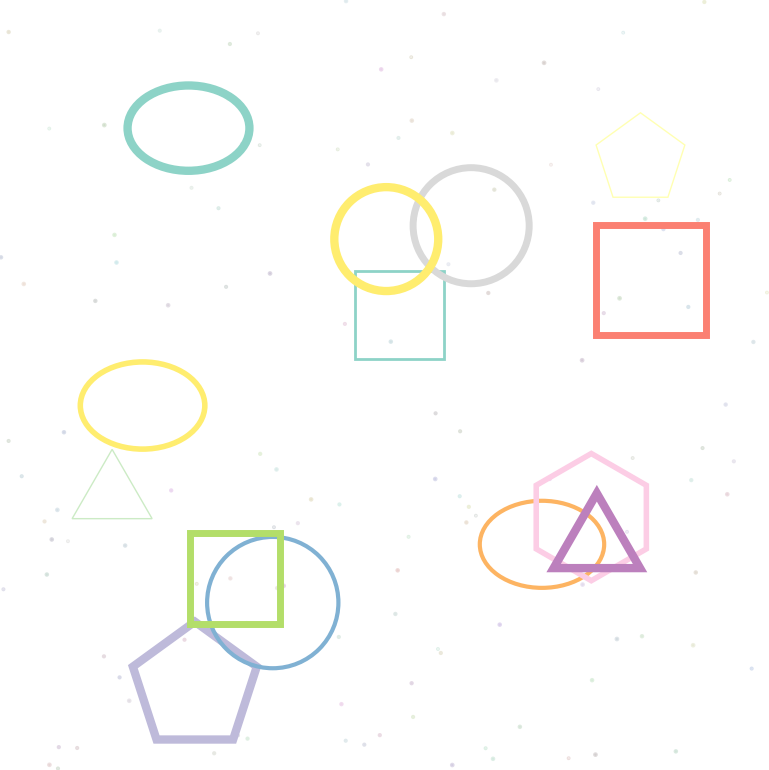[{"shape": "square", "thickness": 1, "radius": 0.29, "center": [0.519, 0.591]}, {"shape": "oval", "thickness": 3, "radius": 0.4, "center": [0.245, 0.834]}, {"shape": "pentagon", "thickness": 0.5, "radius": 0.3, "center": [0.832, 0.793]}, {"shape": "pentagon", "thickness": 3, "radius": 0.42, "center": [0.253, 0.108]}, {"shape": "square", "thickness": 2.5, "radius": 0.36, "center": [0.845, 0.637]}, {"shape": "circle", "thickness": 1.5, "radius": 0.43, "center": [0.354, 0.217]}, {"shape": "oval", "thickness": 1.5, "radius": 0.4, "center": [0.704, 0.293]}, {"shape": "square", "thickness": 2.5, "radius": 0.29, "center": [0.305, 0.249]}, {"shape": "hexagon", "thickness": 2, "radius": 0.41, "center": [0.768, 0.328]}, {"shape": "circle", "thickness": 2.5, "radius": 0.38, "center": [0.612, 0.707]}, {"shape": "triangle", "thickness": 3, "radius": 0.32, "center": [0.775, 0.295]}, {"shape": "triangle", "thickness": 0.5, "radius": 0.3, "center": [0.146, 0.356]}, {"shape": "oval", "thickness": 2, "radius": 0.4, "center": [0.185, 0.473]}, {"shape": "circle", "thickness": 3, "radius": 0.34, "center": [0.502, 0.689]}]